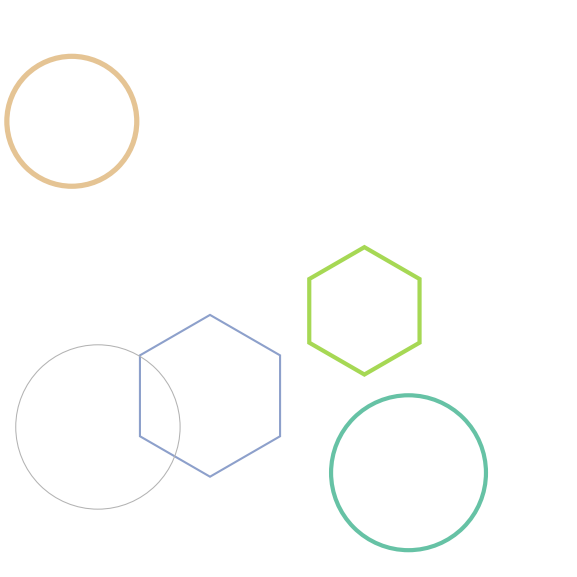[{"shape": "circle", "thickness": 2, "radius": 0.67, "center": [0.707, 0.181]}, {"shape": "hexagon", "thickness": 1, "radius": 0.7, "center": [0.364, 0.314]}, {"shape": "hexagon", "thickness": 2, "radius": 0.55, "center": [0.631, 0.461]}, {"shape": "circle", "thickness": 2.5, "radius": 0.56, "center": [0.124, 0.789]}, {"shape": "circle", "thickness": 0.5, "radius": 0.71, "center": [0.17, 0.26]}]